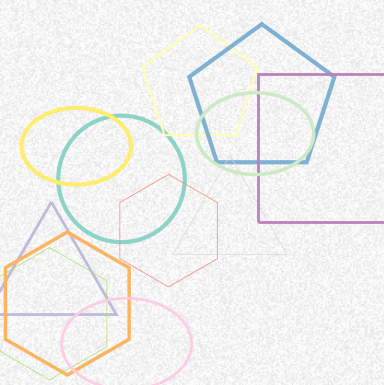[{"shape": "circle", "thickness": 3, "radius": 0.82, "center": [0.316, 0.535]}, {"shape": "pentagon", "thickness": 1.5, "radius": 0.79, "center": [0.52, 0.776]}, {"shape": "triangle", "thickness": 2, "radius": 0.97, "center": [0.133, 0.28]}, {"shape": "hexagon", "thickness": 0.5, "radius": 0.73, "center": [0.438, 0.401]}, {"shape": "pentagon", "thickness": 3, "radius": 0.99, "center": [0.68, 0.739]}, {"shape": "hexagon", "thickness": 2.5, "radius": 0.93, "center": [0.175, 0.212]}, {"shape": "hexagon", "thickness": 0.5, "radius": 0.86, "center": [0.129, 0.185]}, {"shape": "oval", "thickness": 2, "radius": 0.84, "center": [0.329, 0.107]}, {"shape": "triangle", "thickness": 0.5, "radius": 0.86, "center": [0.597, 0.425]}, {"shape": "square", "thickness": 2, "radius": 0.96, "center": [0.864, 0.616]}, {"shape": "oval", "thickness": 2.5, "radius": 0.76, "center": [0.663, 0.653]}, {"shape": "oval", "thickness": 3, "radius": 0.71, "center": [0.198, 0.62]}]